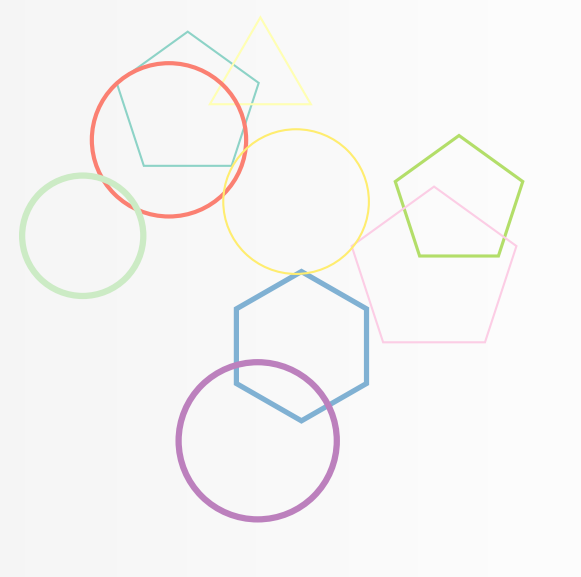[{"shape": "pentagon", "thickness": 1, "radius": 0.64, "center": [0.323, 0.816]}, {"shape": "triangle", "thickness": 1, "radius": 0.5, "center": [0.448, 0.869]}, {"shape": "circle", "thickness": 2, "radius": 0.66, "center": [0.291, 0.757]}, {"shape": "hexagon", "thickness": 2.5, "radius": 0.65, "center": [0.519, 0.4]}, {"shape": "pentagon", "thickness": 1.5, "radius": 0.58, "center": [0.79, 0.649]}, {"shape": "pentagon", "thickness": 1, "radius": 0.75, "center": [0.747, 0.527]}, {"shape": "circle", "thickness": 3, "radius": 0.68, "center": [0.443, 0.236]}, {"shape": "circle", "thickness": 3, "radius": 0.52, "center": [0.142, 0.591]}, {"shape": "circle", "thickness": 1, "radius": 0.63, "center": [0.509, 0.65]}]